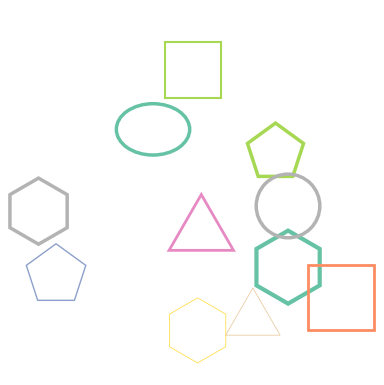[{"shape": "hexagon", "thickness": 3, "radius": 0.47, "center": [0.748, 0.306]}, {"shape": "oval", "thickness": 2.5, "radius": 0.48, "center": [0.397, 0.664]}, {"shape": "square", "thickness": 2, "radius": 0.42, "center": [0.886, 0.227]}, {"shape": "pentagon", "thickness": 1, "radius": 0.41, "center": [0.146, 0.286]}, {"shape": "triangle", "thickness": 2, "radius": 0.48, "center": [0.523, 0.398]}, {"shape": "pentagon", "thickness": 2.5, "radius": 0.38, "center": [0.716, 0.604]}, {"shape": "square", "thickness": 1.5, "radius": 0.36, "center": [0.501, 0.817]}, {"shape": "hexagon", "thickness": 0.5, "radius": 0.42, "center": [0.513, 0.142]}, {"shape": "triangle", "thickness": 0.5, "radius": 0.41, "center": [0.657, 0.17]}, {"shape": "hexagon", "thickness": 2.5, "radius": 0.43, "center": [0.1, 0.452]}, {"shape": "circle", "thickness": 2.5, "radius": 0.41, "center": [0.748, 0.465]}]